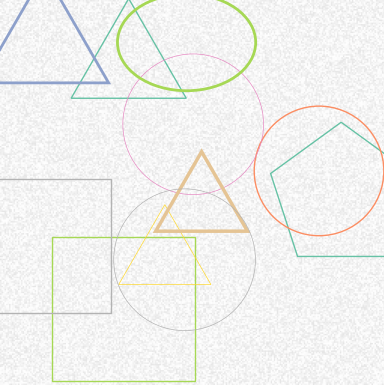[{"shape": "triangle", "thickness": 1, "radius": 0.86, "center": [0.334, 0.831]}, {"shape": "pentagon", "thickness": 1, "radius": 0.96, "center": [0.886, 0.49]}, {"shape": "circle", "thickness": 1, "radius": 0.84, "center": [0.829, 0.556]}, {"shape": "triangle", "thickness": 2, "radius": 0.96, "center": [0.116, 0.881]}, {"shape": "circle", "thickness": 0.5, "radius": 0.91, "center": [0.502, 0.677]}, {"shape": "oval", "thickness": 2, "radius": 0.9, "center": [0.485, 0.89]}, {"shape": "square", "thickness": 1, "radius": 0.93, "center": [0.32, 0.197]}, {"shape": "triangle", "thickness": 0.5, "radius": 0.69, "center": [0.428, 0.33]}, {"shape": "triangle", "thickness": 2.5, "radius": 0.69, "center": [0.524, 0.468]}, {"shape": "square", "thickness": 1, "radius": 0.87, "center": [0.113, 0.362]}, {"shape": "circle", "thickness": 0.5, "radius": 0.92, "center": [0.479, 0.325]}]